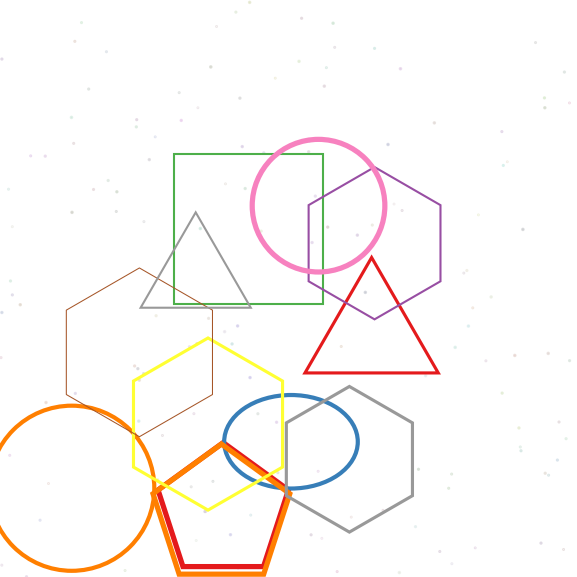[{"shape": "triangle", "thickness": 1.5, "radius": 0.67, "center": [0.643, 0.42]}, {"shape": "pentagon", "thickness": 2.5, "radius": 0.59, "center": [0.387, 0.114]}, {"shape": "oval", "thickness": 2, "radius": 0.58, "center": [0.504, 0.234]}, {"shape": "square", "thickness": 1, "radius": 0.65, "center": [0.43, 0.603]}, {"shape": "hexagon", "thickness": 1, "radius": 0.66, "center": [0.649, 0.578]}, {"shape": "circle", "thickness": 2, "radius": 0.71, "center": [0.124, 0.154]}, {"shape": "pentagon", "thickness": 2.5, "radius": 0.62, "center": [0.383, 0.106]}, {"shape": "hexagon", "thickness": 1.5, "radius": 0.75, "center": [0.36, 0.265]}, {"shape": "hexagon", "thickness": 0.5, "radius": 0.73, "center": [0.241, 0.389]}, {"shape": "circle", "thickness": 2.5, "radius": 0.57, "center": [0.552, 0.643]}, {"shape": "hexagon", "thickness": 1.5, "radius": 0.63, "center": [0.605, 0.204]}, {"shape": "triangle", "thickness": 1, "radius": 0.55, "center": [0.339, 0.521]}]